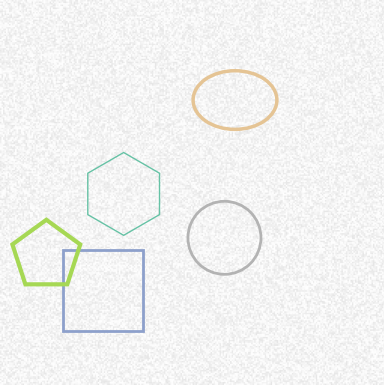[{"shape": "hexagon", "thickness": 1, "radius": 0.54, "center": [0.321, 0.496]}, {"shape": "square", "thickness": 2, "radius": 0.52, "center": [0.268, 0.246]}, {"shape": "pentagon", "thickness": 3, "radius": 0.46, "center": [0.12, 0.336]}, {"shape": "oval", "thickness": 2.5, "radius": 0.54, "center": [0.61, 0.74]}, {"shape": "circle", "thickness": 2, "radius": 0.47, "center": [0.583, 0.382]}]